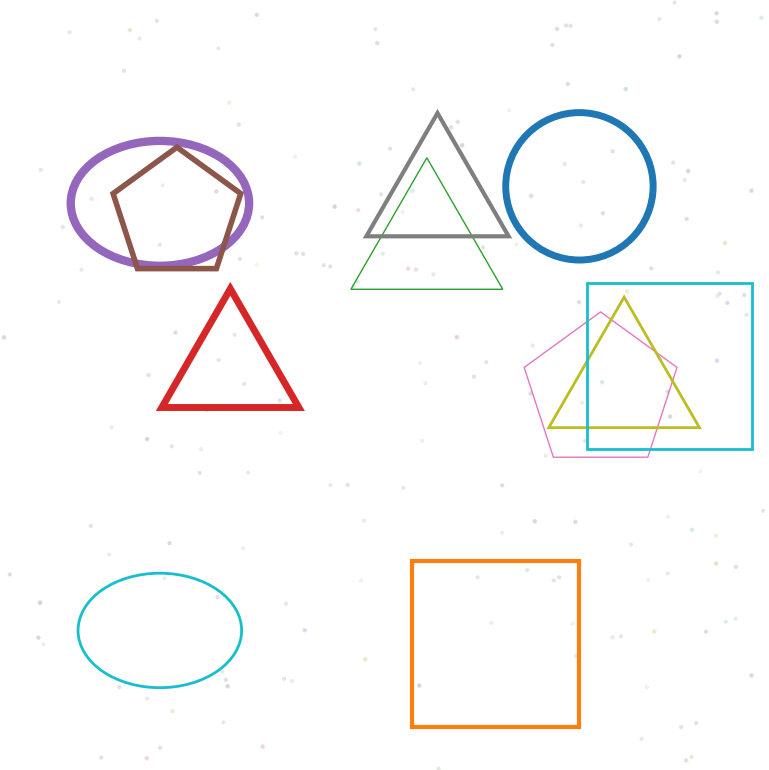[{"shape": "circle", "thickness": 2.5, "radius": 0.48, "center": [0.752, 0.758]}, {"shape": "square", "thickness": 1.5, "radius": 0.54, "center": [0.643, 0.164]}, {"shape": "triangle", "thickness": 0.5, "radius": 0.57, "center": [0.554, 0.681]}, {"shape": "triangle", "thickness": 2.5, "radius": 0.51, "center": [0.299, 0.522]}, {"shape": "oval", "thickness": 3, "radius": 0.58, "center": [0.208, 0.736]}, {"shape": "pentagon", "thickness": 2, "radius": 0.44, "center": [0.23, 0.722]}, {"shape": "pentagon", "thickness": 0.5, "radius": 0.52, "center": [0.78, 0.491]}, {"shape": "triangle", "thickness": 1.5, "radius": 0.53, "center": [0.568, 0.746]}, {"shape": "triangle", "thickness": 1, "radius": 0.56, "center": [0.811, 0.501]}, {"shape": "oval", "thickness": 1, "radius": 0.53, "center": [0.208, 0.181]}, {"shape": "square", "thickness": 1, "radius": 0.54, "center": [0.869, 0.525]}]